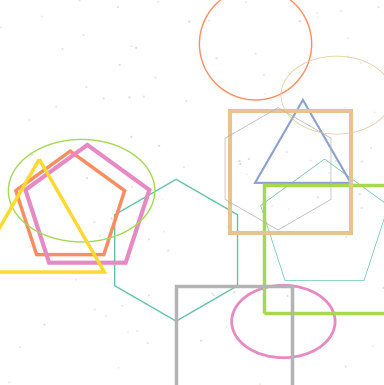[{"shape": "hexagon", "thickness": 1, "radius": 0.92, "center": [0.457, 0.35]}, {"shape": "pentagon", "thickness": 0.5, "radius": 0.87, "center": [0.843, 0.412]}, {"shape": "pentagon", "thickness": 2.5, "radius": 0.74, "center": [0.182, 0.459]}, {"shape": "circle", "thickness": 1, "radius": 0.73, "center": [0.664, 0.886]}, {"shape": "triangle", "thickness": 1.5, "radius": 0.72, "center": [0.787, 0.597]}, {"shape": "pentagon", "thickness": 3, "radius": 0.85, "center": [0.227, 0.454]}, {"shape": "oval", "thickness": 2, "radius": 0.67, "center": [0.736, 0.165]}, {"shape": "oval", "thickness": 1, "radius": 0.95, "center": [0.212, 0.505]}, {"shape": "square", "thickness": 2.5, "radius": 0.83, "center": [0.851, 0.354]}, {"shape": "triangle", "thickness": 2.5, "radius": 0.98, "center": [0.102, 0.391]}, {"shape": "square", "thickness": 3, "radius": 0.79, "center": [0.754, 0.553]}, {"shape": "oval", "thickness": 0.5, "radius": 0.72, "center": [0.874, 0.753]}, {"shape": "square", "thickness": 2.5, "radius": 0.75, "center": [0.607, 0.105]}, {"shape": "hexagon", "thickness": 0.5, "radius": 0.79, "center": [0.722, 0.562]}]